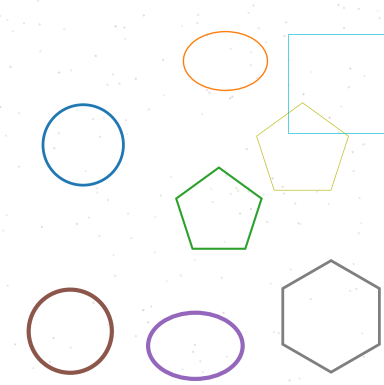[{"shape": "circle", "thickness": 2, "radius": 0.52, "center": [0.216, 0.624]}, {"shape": "oval", "thickness": 1, "radius": 0.55, "center": [0.586, 0.841]}, {"shape": "pentagon", "thickness": 1.5, "radius": 0.58, "center": [0.569, 0.448]}, {"shape": "oval", "thickness": 3, "radius": 0.61, "center": [0.507, 0.102]}, {"shape": "circle", "thickness": 3, "radius": 0.54, "center": [0.182, 0.14]}, {"shape": "hexagon", "thickness": 2, "radius": 0.72, "center": [0.86, 0.178]}, {"shape": "pentagon", "thickness": 0.5, "radius": 0.63, "center": [0.786, 0.608]}, {"shape": "square", "thickness": 0.5, "radius": 0.64, "center": [0.876, 0.783]}]